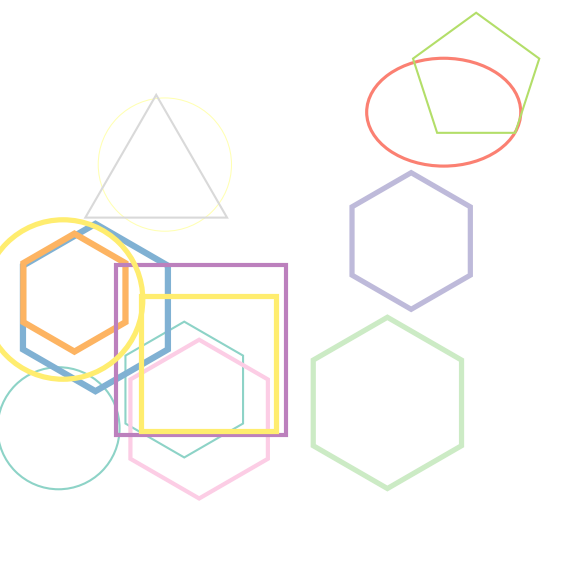[{"shape": "circle", "thickness": 1, "radius": 0.53, "center": [0.101, 0.258]}, {"shape": "hexagon", "thickness": 1, "radius": 0.59, "center": [0.319, 0.325]}, {"shape": "circle", "thickness": 0.5, "radius": 0.58, "center": [0.285, 0.714]}, {"shape": "hexagon", "thickness": 2.5, "radius": 0.59, "center": [0.712, 0.582]}, {"shape": "oval", "thickness": 1.5, "radius": 0.67, "center": [0.768, 0.805]}, {"shape": "hexagon", "thickness": 3, "radius": 0.72, "center": [0.165, 0.467]}, {"shape": "hexagon", "thickness": 3, "radius": 0.51, "center": [0.129, 0.492]}, {"shape": "pentagon", "thickness": 1, "radius": 0.57, "center": [0.824, 0.862]}, {"shape": "hexagon", "thickness": 2, "radius": 0.69, "center": [0.345, 0.273]}, {"shape": "triangle", "thickness": 1, "radius": 0.71, "center": [0.27, 0.693]}, {"shape": "square", "thickness": 2, "radius": 0.74, "center": [0.349, 0.393]}, {"shape": "hexagon", "thickness": 2.5, "radius": 0.74, "center": [0.671, 0.301]}, {"shape": "square", "thickness": 2.5, "radius": 0.58, "center": [0.362, 0.37]}, {"shape": "circle", "thickness": 2.5, "radius": 0.69, "center": [0.109, 0.48]}]